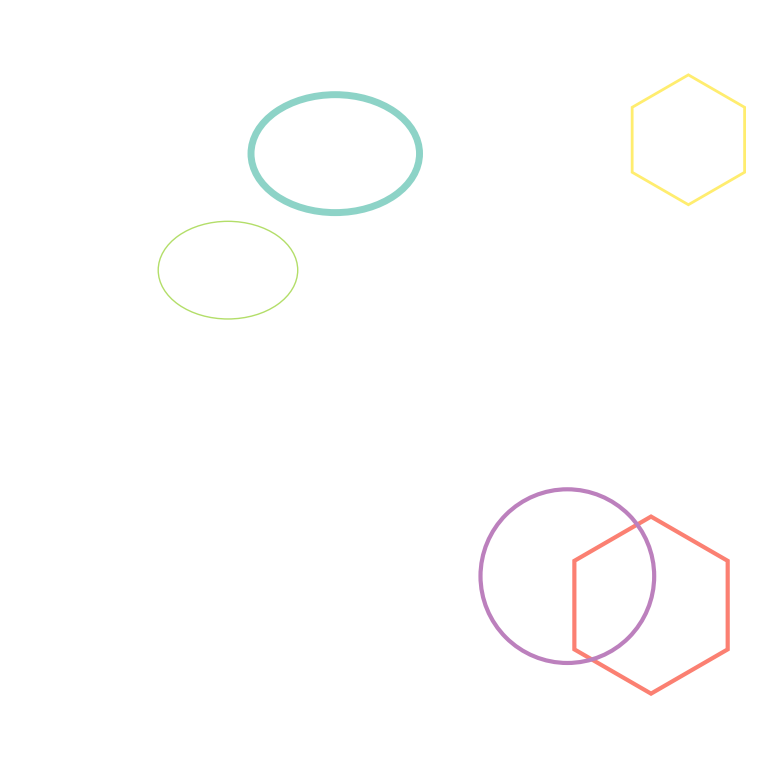[{"shape": "oval", "thickness": 2.5, "radius": 0.55, "center": [0.435, 0.8]}, {"shape": "hexagon", "thickness": 1.5, "radius": 0.57, "center": [0.845, 0.214]}, {"shape": "oval", "thickness": 0.5, "radius": 0.45, "center": [0.296, 0.649]}, {"shape": "circle", "thickness": 1.5, "radius": 0.56, "center": [0.737, 0.252]}, {"shape": "hexagon", "thickness": 1, "radius": 0.42, "center": [0.894, 0.818]}]